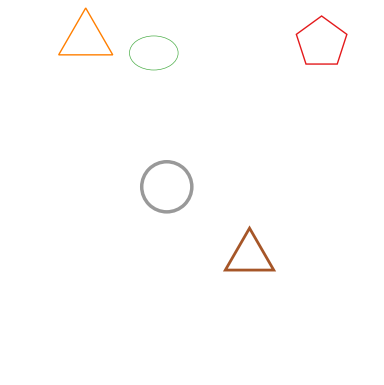[{"shape": "pentagon", "thickness": 1, "radius": 0.34, "center": [0.835, 0.889]}, {"shape": "oval", "thickness": 0.5, "radius": 0.32, "center": [0.399, 0.862]}, {"shape": "triangle", "thickness": 1, "radius": 0.41, "center": [0.223, 0.898]}, {"shape": "triangle", "thickness": 2, "radius": 0.36, "center": [0.648, 0.335]}, {"shape": "circle", "thickness": 2.5, "radius": 0.33, "center": [0.433, 0.515]}]